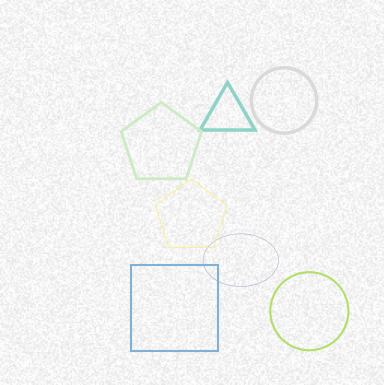[{"shape": "triangle", "thickness": 2.5, "radius": 0.41, "center": [0.591, 0.703]}, {"shape": "oval", "thickness": 0.5, "radius": 0.49, "center": [0.625, 0.324]}, {"shape": "square", "thickness": 1.5, "radius": 0.56, "center": [0.453, 0.2]}, {"shape": "circle", "thickness": 1.5, "radius": 0.51, "center": [0.803, 0.192]}, {"shape": "circle", "thickness": 2.5, "radius": 0.42, "center": [0.738, 0.739]}, {"shape": "pentagon", "thickness": 2, "radius": 0.55, "center": [0.419, 0.624]}, {"shape": "pentagon", "thickness": 0.5, "radius": 0.49, "center": [0.496, 0.436]}]